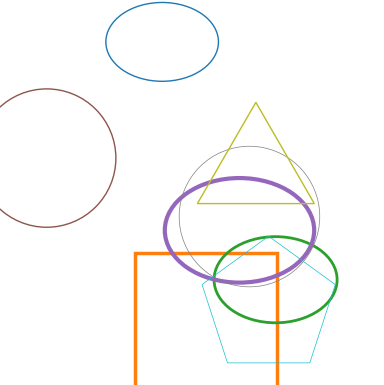[{"shape": "oval", "thickness": 1, "radius": 0.73, "center": [0.421, 0.891]}, {"shape": "square", "thickness": 2.5, "radius": 0.92, "center": [0.536, 0.158]}, {"shape": "oval", "thickness": 2, "radius": 0.8, "center": [0.716, 0.273]}, {"shape": "oval", "thickness": 3, "radius": 0.97, "center": [0.622, 0.402]}, {"shape": "circle", "thickness": 1, "radius": 0.9, "center": [0.121, 0.589]}, {"shape": "circle", "thickness": 0.5, "radius": 0.91, "center": [0.648, 0.438]}, {"shape": "triangle", "thickness": 1, "radius": 0.88, "center": [0.665, 0.559]}, {"shape": "pentagon", "thickness": 0.5, "radius": 0.91, "center": [0.698, 0.205]}]